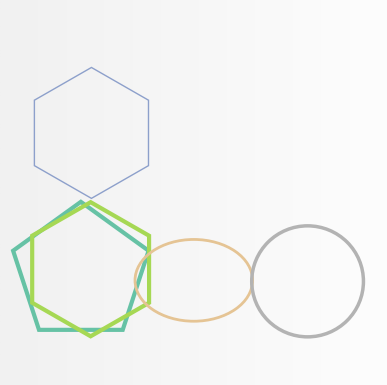[{"shape": "pentagon", "thickness": 3, "radius": 0.92, "center": [0.209, 0.292]}, {"shape": "hexagon", "thickness": 1, "radius": 0.85, "center": [0.236, 0.655]}, {"shape": "hexagon", "thickness": 3, "radius": 0.87, "center": [0.234, 0.301]}, {"shape": "oval", "thickness": 2, "radius": 0.76, "center": [0.5, 0.272]}, {"shape": "circle", "thickness": 2.5, "radius": 0.72, "center": [0.794, 0.269]}]